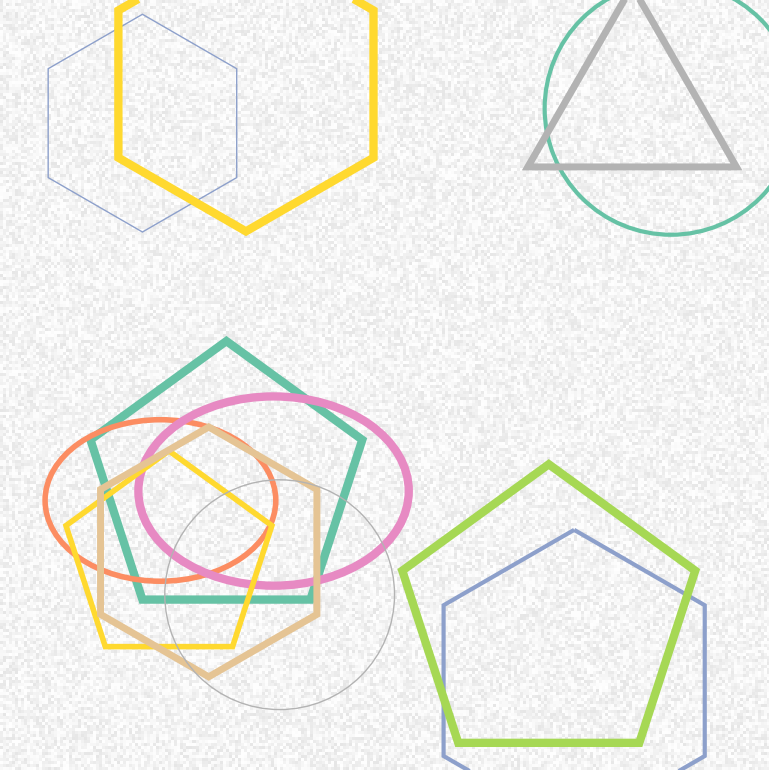[{"shape": "circle", "thickness": 1.5, "radius": 0.82, "center": [0.871, 0.859]}, {"shape": "pentagon", "thickness": 3, "radius": 0.93, "center": [0.294, 0.371]}, {"shape": "oval", "thickness": 2, "radius": 0.75, "center": [0.208, 0.35]}, {"shape": "hexagon", "thickness": 0.5, "radius": 0.71, "center": [0.185, 0.84]}, {"shape": "hexagon", "thickness": 1.5, "radius": 0.98, "center": [0.746, 0.116]}, {"shape": "oval", "thickness": 3, "radius": 0.88, "center": [0.355, 0.362]}, {"shape": "pentagon", "thickness": 3, "radius": 1.0, "center": [0.713, 0.197]}, {"shape": "hexagon", "thickness": 3, "radius": 0.96, "center": [0.319, 0.891]}, {"shape": "pentagon", "thickness": 2, "radius": 0.7, "center": [0.219, 0.274]}, {"shape": "hexagon", "thickness": 2.5, "radius": 0.81, "center": [0.271, 0.283]}, {"shape": "circle", "thickness": 0.5, "radius": 0.75, "center": [0.363, 0.228]}, {"shape": "triangle", "thickness": 2.5, "radius": 0.78, "center": [0.821, 0.861]}]